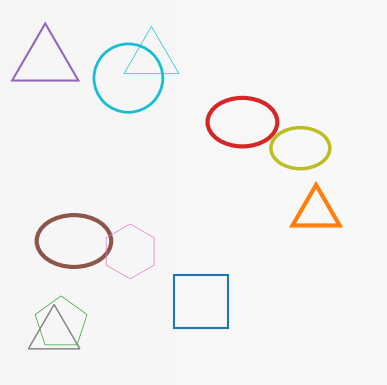[{"shape": "square", "thickness": 1.5, "radius": 0.35, "center": [0.519, 0.217]}, {"shape": "triangle", "thickness": 3, "radius": 0.35, "center": [0.816, 0.449]}, {"shape": "pentagon", "thickness": 0.5, "radius": 0.35, "center": [0.158, 0.161]}, {"shape": "oval", "thickness": 3, "radius": 0.45, "center": [0.626, 0.683]}, {"shape": "triangle", "thickness": 1.5, "radius": 0.49, "center": [0.117, 0.84]}, {"shape": "oval", "thickness": 3, "radius": 0.48, "center": [0.191, 0.374]}, {"shape": "hexagon", "thickness": 0.5, "radius": 0.36, "center": [0.336, 0.347]}, {"shape": "triangle", "thickness": 1, "radius": 0.38, "center": [0.14, 0.132]}, {"shape": "oval", "thickness": 2.5, "radius": 0.38, "center": [0.775, 0.615]}, {"shape": "circle", "thickness": 2, "radius": 0.44, "center": [0.331, 0.797]}, {"shape": "triangle", "thickness": 0.5, "radius": 0.41, "center": [0.391, 0.85]}]